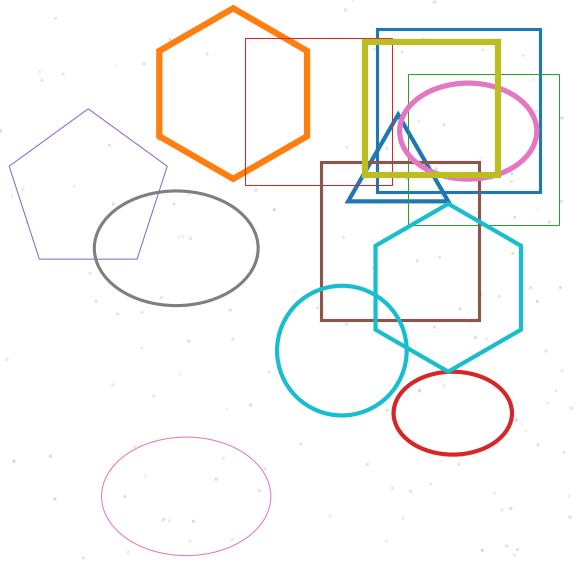[{"shape": "triangle", "thickness": 2, "radius": 0.5, "center": [0.689, 0.701]}, {"shape": "square", "thickness": 1.5, "radius": 0.71, "center": [0.794, 0.808]}, {"shape": "hexagon", "thickness": 3, "radius": 0.74, "center": [0.404, 0.837]}, {"shape": "square", "thickness": 0.5, "radius": 0.66, "center": [0.837, 0.74]}, {"shape": "square", "thickness": 0.5, "radius": 0.64, "center": [0.551, 0.806]}, {"shape": "oval", "thickness": 2, "radius": 0.51, "center": [0.784, 0.284]}, {"shape": "pentagon", "thickness": 0.5, "radius": 0.72, "center": [0.153, 0.667]}, {"shape": "square", "thickness": 1.5, "radius": 0.69, "center": [0.693, 0.582]}, {"shape": "oval", "thickness": 0.5, "radius": 0.73, "center": [0.322, 0.14]}, {"shape": "oval", "thickness": 2.5, "radius": 0.59, "center": [0.811, 0.772]}, {"shape": "oval", "thickness": 1.5, "radius": 0.71, "center": [0.305, 0.569]}, {"shape": "square", "thickness": 3, "radius": 0.57, "center": [0.747, 0.811]}, {"shape": "hexagon", "thickness": 2, "radius": 0.73, "center": [0.776, 0.501]}, {"shape": "circle", "thickness": 2, "radius": 0.56, "center": [0.592, 0.392]}]